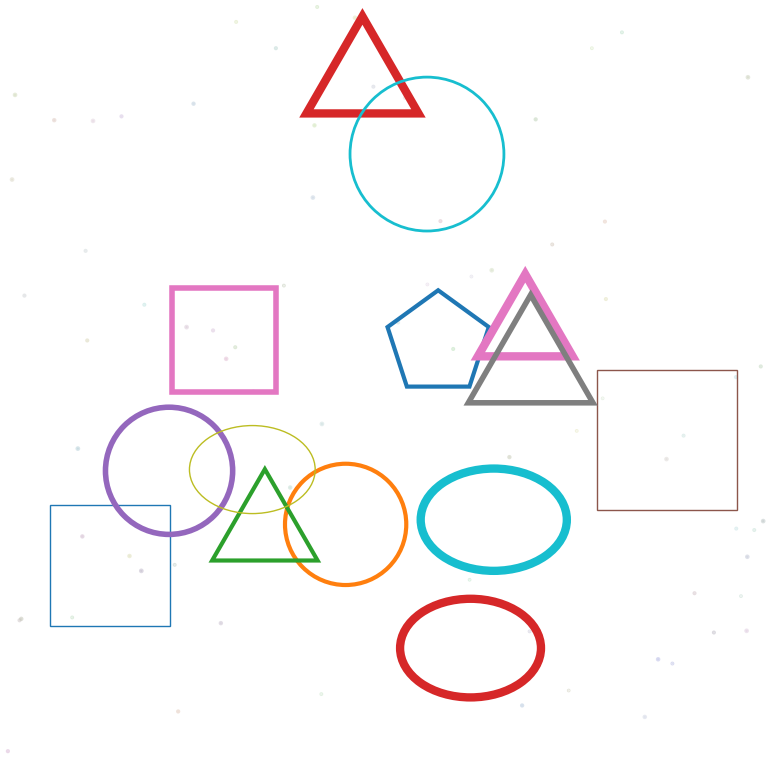[{"shape": "pentagon", "thickness": 1.5, "radius": 0.35, "center": [0.569, 0.554]}, {"shape": "square", "thickness": 0.5, "radius": 0.39, "center": [0.143, 0.266]}, {"shape": "circle", "thickness": 1.5, "radius": 0.39, "center": [0.449, 0.319]}, {"shape": "triangle", "thickness": 1.5, "radius": 0.4, "center": [0.344, 0.312]}, {"shape": "triangle", "thickness": 3, "radius": 0.42, "center": [0.471, 0.895]}, {"shape": "oval", "thickness": 3, "radius": 0.46, "center": [0.611, 0.158]}, {"shape": "circle", "thickness": 2, "radius": 0.41, "center": [0.22, 0.389]}, {"shape": "square", "thickness": 0.5, "radius": 0.46, "center": [0.866, 0.429]}, {"shape": "triangle", "thickness": 3, "radius": 0.36, "center": [0.682, 0.573]}, {"shape": "square", "thickness": 2, "radius": 0.34, "center": [0.291, 0.559]}, {"shape": "triangle", "thickness": 2, "radius": 0.47, "center": [0.689, 0.524]}, {"shape": "oval", "thickness": 0.5, "radius": 0.41, "center": [0.328, 0.39]}, {"shape": "oval", "thickness": 3, "radius": 0.47, "center": [0.641, 0.325]}, {"shape": "circle", "thickness": 1, "radius": 0.5, "center": [0.555, 0.8]}]